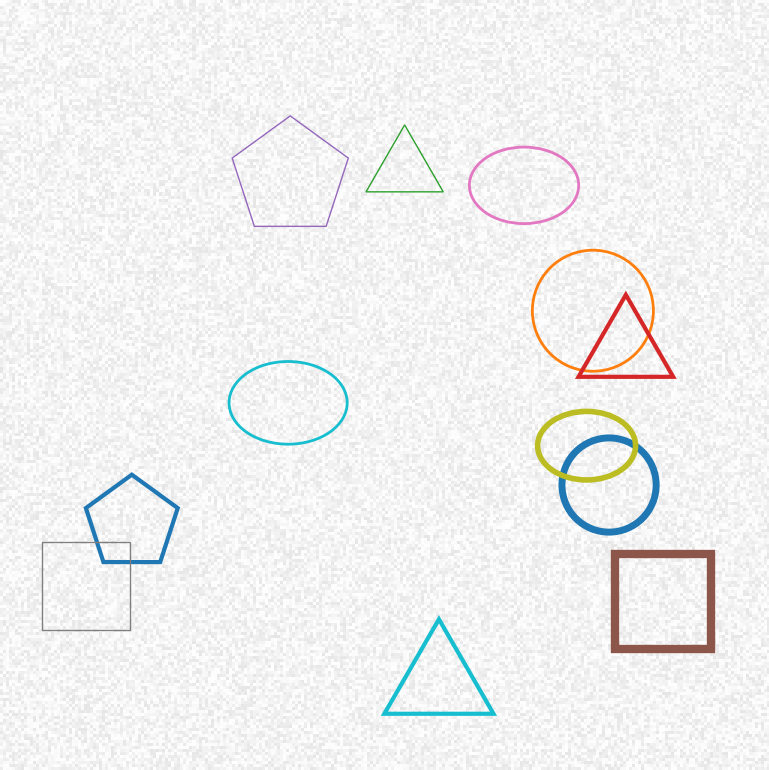[{"shape": "circle", "thickness": 2.5, "radius": 0.31, "center": [0.791, 0.37]}, {"shape": "pentagon", "thickness": 1.5, "radius": 0.31, "center": [0.171, 0.321]}, {"shape": "circle", "thickness": 1, "radius": 0.39, "center": [0.77, 0.596]}, {"shape": "triangle", "thickness": 0.5, "radius": 0.29, "center": [0.526, 0.78]}, {"shape": "triangle", "thickness": 1.5, "radius": 0.35, "center": [0.813, 0.546]}, {"shape": "pentagon", "thickness": 0.5, "radius": 0.4, "center": [0.377, 0.77]}, {"shape": "square", "thickness": 3, "radius": 0.31, "center": [0.861, 0.219]}, {"shape": "oval", "thickness": 1, "radius": 0.35, "center": [0.681, 0.759]}, {"shape": "square", "thickness": 0.5, "radius": 0.29, "center": [0.111, 0.238]}, {"shape": "oval", "thickness": 2, "radius": 0.32, "center": [0.762, 0.421]}, {"shape": "oval", "thickness": 1, "radius": 0.38, "center": [0.374, 0.477]}, {"shape": "triangle", "thickness": 1.5, "radius": 0.41, "center": [0.57, 0.114]}]